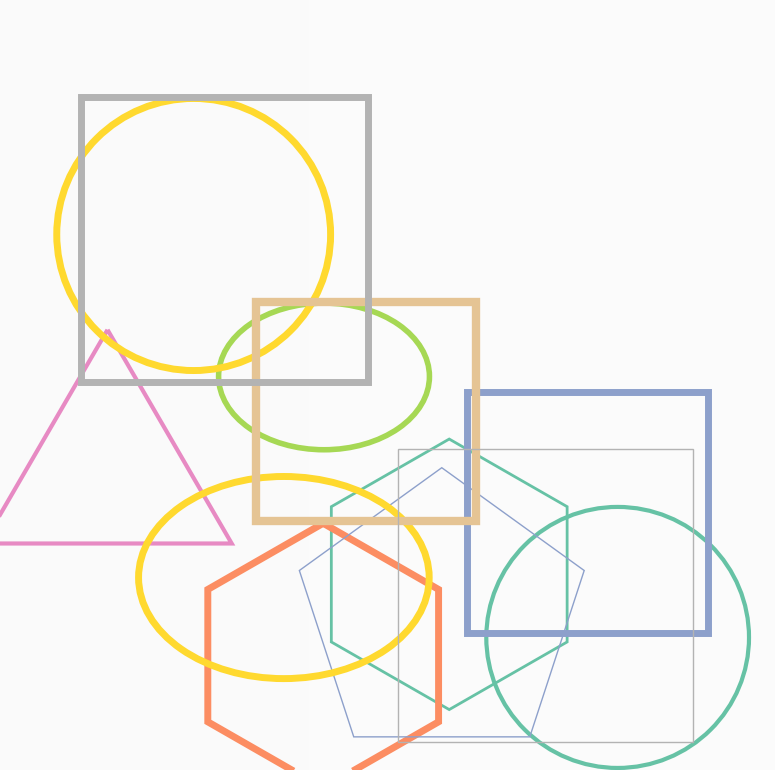[{"shape": "hexagon", "thickness": 1, "radius": 0.88, "center": [0.58, 0.254]}, {"shape": "circle", "thickness": 1.5, "radius": 0.85, "center": [0.797, 0.172]}, {"shape": "hexagon", "thickness": 2.5, "radius": 0.86, "center": [0.417, 0.149]}, {"shape": "pentagon", "thickness": 0.5, "radius": 0.97, "center": [0.57, 0.199]}, {"shape": "square", "thickness": 2.5, "radius": 0.78, "center": [0.758, 0.335]}, {"shape": "triangle", "thickness": 1.5, "radius": 0.93, "center": [0.139, 0.387]}, {"shape": "oval", "thickness": 2, "radius": 0.68, "center": [0.418, 0.511]}, {"shape": "circle", "thickness": 2.5, "radius": 0.88, "center": [0.25, 0.695]}, {"shape": "oval", "thickness": 2.5, "radius": 0.94, "center": [0.366, 0.25]}, {"shape": "square", "thickness": 3, "radius": 0.71, "center": [0.472, 0.466]}, {"shape": "square", "thickness": 2.5, "radius": 0.93, "center": [0.29, 0.689]}, {"shape": "square", "thickness": 0.5, "radius": 0.95, "center": [0.703, 0.226]}]